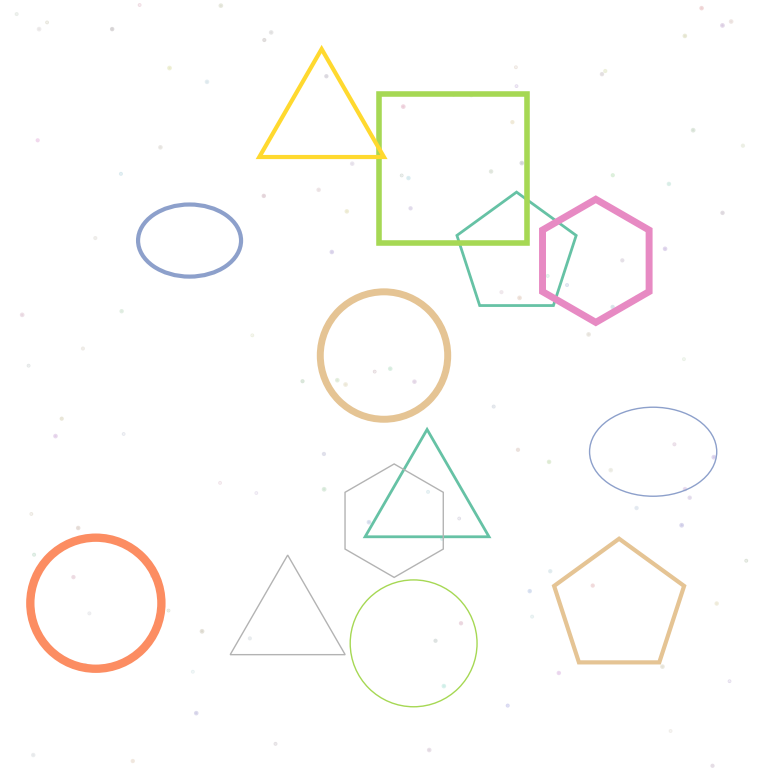[{"shape": "pentagon", "thickness": 1, "radius": 0.41, "center": [0.671, 0.669]}, {"shape": "triangle", "thickness": 1, "radius": 0.46, "center": [0.555, 0.349]}, {"shape": "circle", "thickness": 3, "radius": 0.43, "center": [0.124, 0.217]}, {"shape": "oval", "thickness": 0.5, "radius": 0.41, "center": [0.848, 0.413]}, {"shape": "oval", "thickness": 1.5, "radius": 0.33, "center": [0.246, 0.688]}, {"shape": "hexagon", "thickness": 2.5, "radius": 0.4, "center": [0.774, 0.661]}, {"shape": "square", "thickness": 2, "radius": 0.48, "center": [0.588, 0.781]}, {"shape": "circle", "thickness": 0.5, "radius": 0.41, "center": [0.537, 0.164]}, {"shape": "triangle", "thickness": 1.5, "radius": 0.47, "center": [0.418, 0.843]}, {"shape": "circle", "thickness": 2.5, "radius": 0.41, "center": [0.499, 0.538]}, {"shape": "pentagon", "thickness": 1.5, "radius": 0.44, "center": [0.804, 0.212]}, {"shape": "hexagon", "thickness": 0.5, "radius": 0.37, "center": [0.512, 0.324]}, {"shape": "triangle", "thickness": 0.5, "radius": 0.43, "center": [0.374, 0.193]}]